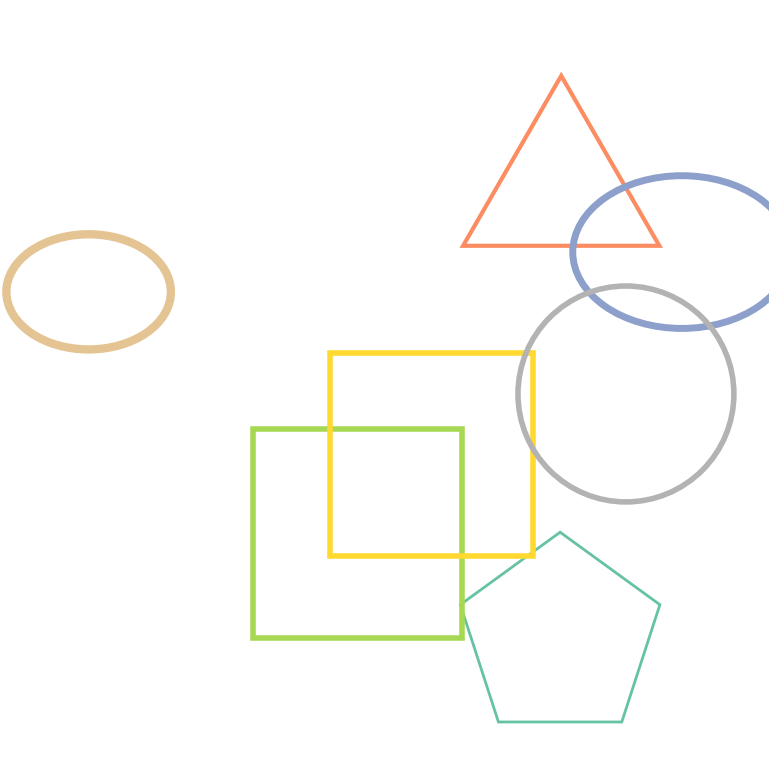[{"shape": "pentagon", "thickness": 1, "radius": 0.68, "center": [0.727, 0.173]}, {"shape": "triangle", "thickness": 1.5, "radius": 0.74, "center": [0.729, 0.754]}, {"shape": "oval", "thickness": 2.5, "radius": 0.71, "center": [0.886, 0.673]}, {"shape": "square", "thickness": 2, "radius": 0.68, "center": [0.465, 0.308]}, {"shape": "square", "thickness": 2, "radius": 0.66, "center": [0.561, 0.409]}, {"shape": "oval", "thickness": 3, "radius": 0.53, "center": [0.115, 0.621]}, {"shape": "circle", "thickness": 2, "radius": 0.7, "center": [0.813, 0.488]}]